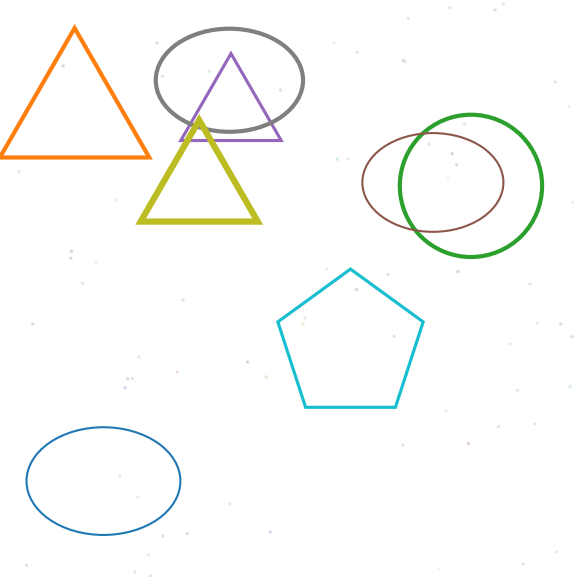[{"shape": "oval", "thickness": 1, "radius": 0.67, "center": [0.179, 0.166]}, {"shape": "triangle", "thickness": 2, "radius": 0.75, "center": [0.129, 0.801]}, {"shape": "circle", "thickness": 2, "radius": 0.62, "center": [0.816, 0.677]}, {"shape": "triangle", "thickness": 1.5, "radius": 0.5, "center": [0.4, 0.806]}, {"shape": "oval", "thickness": 1, "radius": 0.61, "center": [0.75, 0.683]}, {"shape": "oval", "thickness": 2, "radius": 0.64, "center": [0.397, 0.86]}, {"shape": "triangle", "thickness": 3, "radius": 0.59, "center": [0.345, 0.674]}, {"shape": "pentagon", "thickness": 1.5, "radius": 0.66, "center": [0.607, 0.401]}]